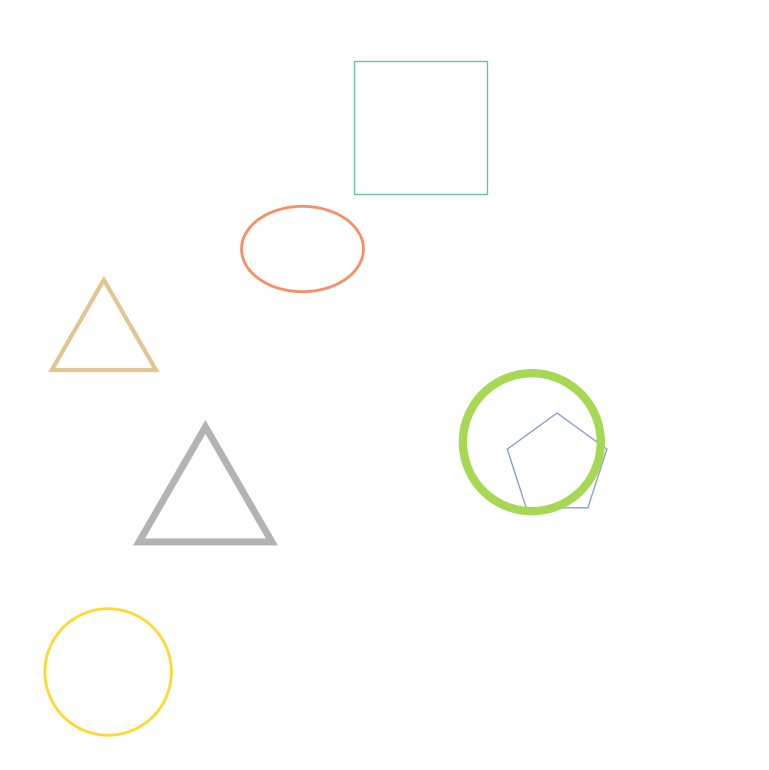[{"shape": "square", "thickness": 0.5, "radius": 0.43, "center": [0.546, 0.834]}, {"shape": "oval", "thickness": 1, "radius": 0.4, "center": [0.393, 0.677]}, {"shape": "pentagon", "thickness": 0.5, "radius": 0.34, "center": [0.723, 0.396]}, {"shape": "circle", "thickness": 3, "radius": 0.45, "center": [0.691, 0.426]}, {"shape": "circle", "thickness": 1, "radius": 0.41, "center": [0.14, 0.127]}, {"shape": "triangle", "thickness": 1.5, "radius": 0.39, "center": [0.135, 0.559]}, {"shape": "triangle", "thickness": 2.5, "radius": 0.5, "center": [0.267, 0.346]}]